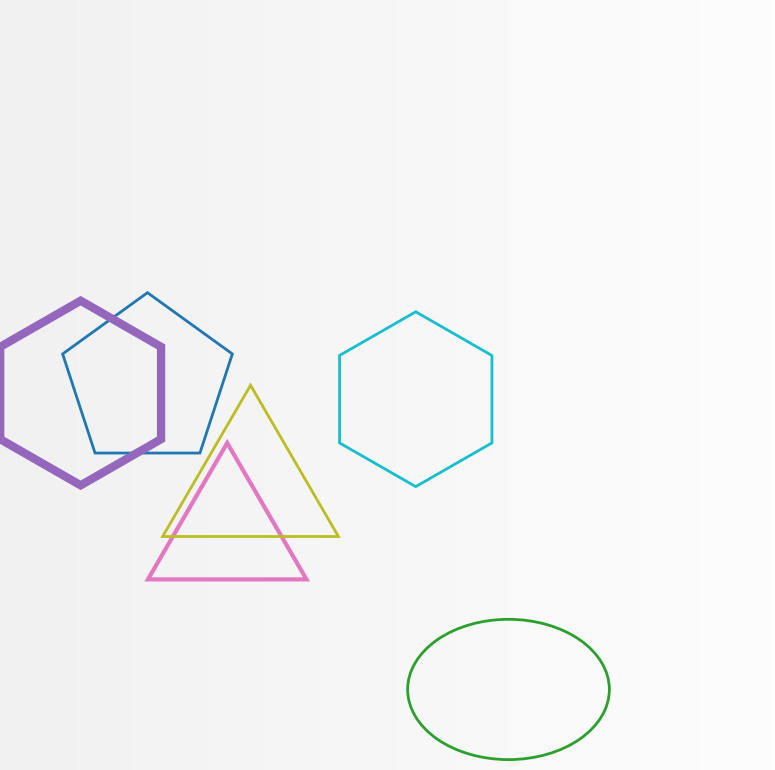[{"shape": "pentagon", "thickness": 1, "radius": 0.58, "center": [0.19, 0.505]}, {"shape": "oval", "thickness": 1, "radius": 0.65, "center": [0.656, 0.105]}, {"shape": "hexagon", "thickness": 3, "radius": 0.6, "center": [0.104, 0.49]}, {"shape": "triangle", "thickness": 1.5, "radius": 0.59, "center": [0.293, 0.307]}, {"shape": "triangle", "thickness": 1, "radius": 0.65, "center": [0.323, 0.369]}, {"shape": "hexagon", "thickness": 1, "radius": 0.57, "center": [0.536, 0.482]}]